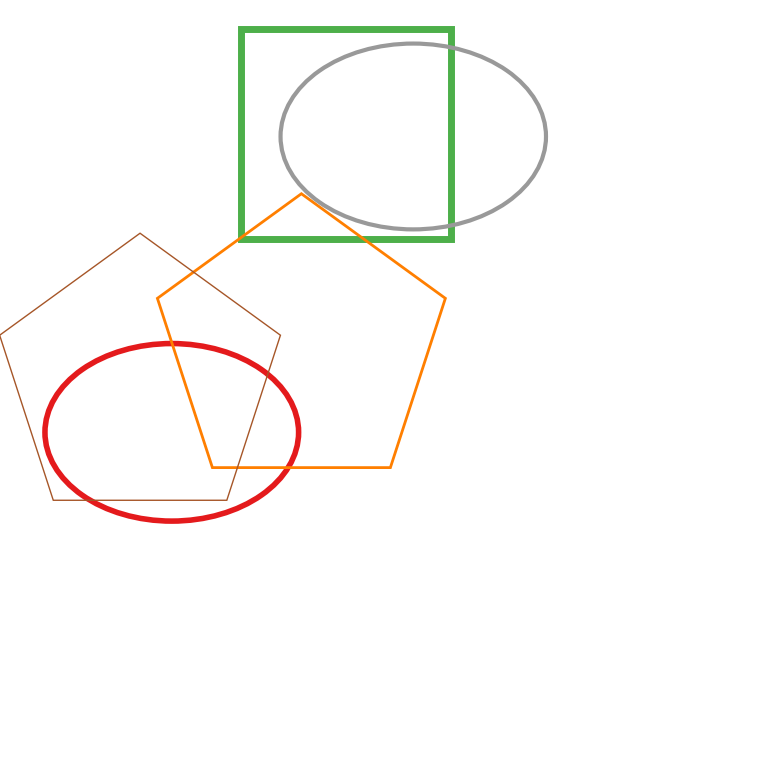[{"shape": "oval", "thickness": 2, "radius": 0.82, "center": [0.223, 0.439]}, {"shape": "square", "thickness": 2.5, "radius": 0.68, "center": [0.449, 0.826]}, {"shape": "pentagon", "thickness": 1, "radius": 0.98, "center": [0.391, 0.552]}, {"shape": "pentagon", "thickness": 0.5, "radius": 0.96, "center": [0.182, 0.505]}, {"shape": "oval", "thickness": 1.5, "radius": 0.86, "center": [0.537, 0.823]}]